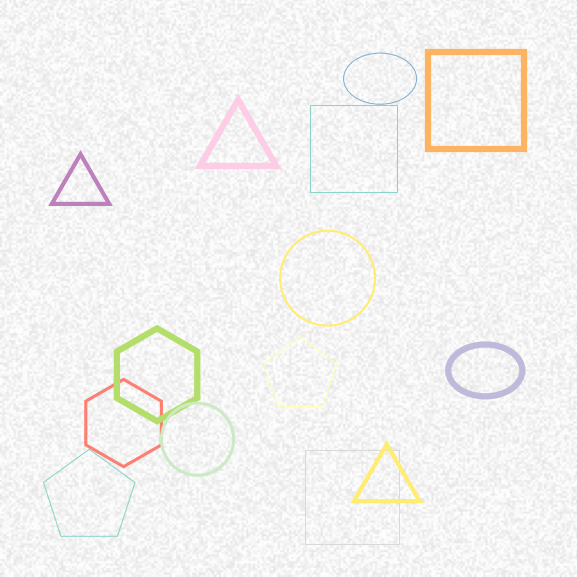[{"shape": "pentagon", "thickness": 0.5, "radius": 0.42, "center": [0.154, 0.138]}, {"shape": "square", "thickness": 0.5, "radius": 0.38, "center": [0.612, 0.742]}, {"shape": "pentagon", "thickness": 0.5, "radius": 0.33, "center": [0.52, 0.349]}, {"shape": "oval", "thickness": 3, "radius": 0.32, "center": [0.84, 0.358]}, {"shape": "hexagon", "thickness": 1.5, "radius": 0.38, "center": [0.214, 0.267]}, {"shape": "oval", "thickness": 0.5, "radius": 0.32, "center": [0.658, 0.863]}, {"shape": "square", "thickness": 3, "radius": 0.42, "center": [0.825, 0.825]}, {"shape": "hexagon", "thickness": 3, "radius": 0.4, "center": [0.272, 0.35]}, {"shape": "triangle", "thickness": 3, "radius": 0.38, "center": [0.412, 0.75]}, {"shape": "square", "thickness": 0.5, "radius": 0.41, "center": [0.609, 0.138]}, {"shape": "triangle", "thickness": 2, "radius": 0.29, "center": [0.139, 0.675]}, {"shape": "circle", "thickness": 1.5, "radius": 0.31, "center": [0.342, 0.239]}, {"shape": "triangle", "thickness": 2, "radius": 0.33, "center": [0.67, 0.164]}, {"shape": "circle", "thickness": 1, "radius": 0.41, "center": [0.567, 0.517]}]